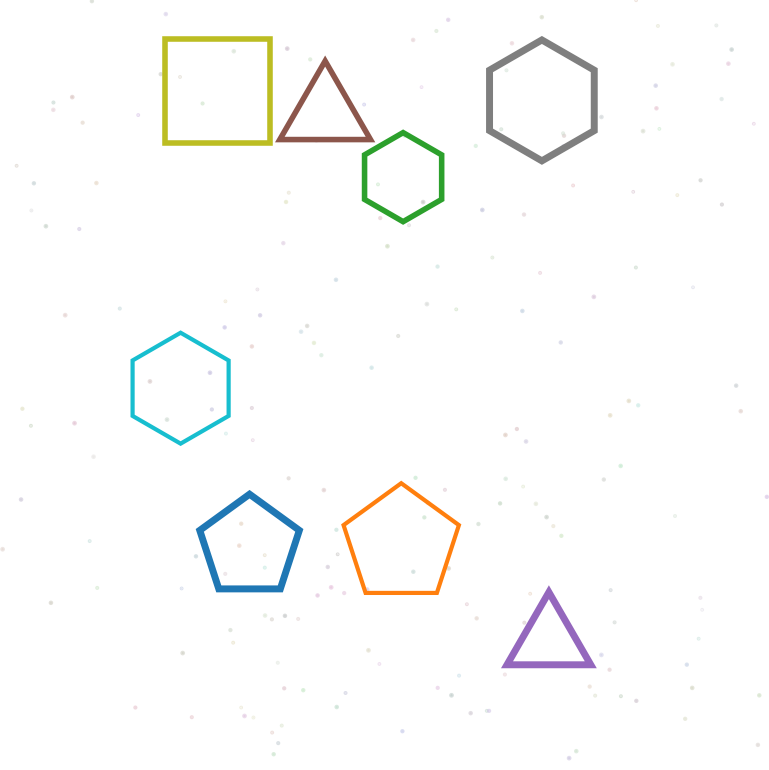[{"shape": "pentagon", "thickness": 2.5, "radius": 0.34, "center": [0.324, 0.29]}, {"shape": "pentagon", "thickness": 1.5, "radius": 0.39, "center": [0.521, 0.294]}, {"shape": "hexagon", "thickness": 2, "radius": 0.29, "center": [0.524, 0.77]}, {"shape": "triangle", "thickness": 2.5, "radius": 0.31, "center": [0.713, 0.168]}, {"shape": "triangle", "thickness": 2, "radius": 0.34, "center": [0.422, 0.853]}, {"shape": "hexagon", "thickness": 2.5, "radius": 0.39, "center": [0.704, 0.87]}, {"shape": "square", "thickness": 2, "radius": 0.34, "center": [0.282, 0.882]}, {"shape": "hexagon", "thickness": 1.5, "radius": 0.36, "center": [0.235, 0.496]}]